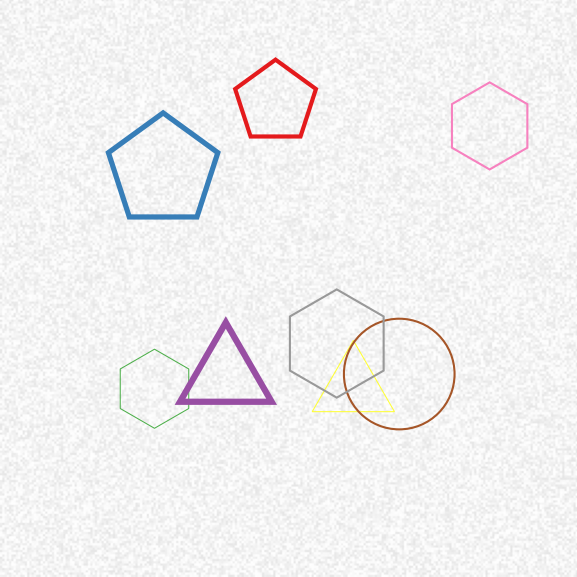[{"shape": "pentagon", "thickness": 2, "radius": 0.37, "center": [0.477, 0.822]}, {"shape": "pentagon", "thickness": 2.5, "radius": 0.5, "center": [0.282, 0.704]}, {"shape": "hexagon", "thickness": 0.5, "radius": 0.34, "center": [0.268, 0.326]}, {"shape": "triangle", "thickness": 3, "radius": 0.46, "center": [0.391, 0.349]}, {"shape": "triangle", "thickness": 0.5, "radius": 0.41, "center": [0.612, 0.327]}, {"shape": "circle", "thickness": 1, "radius": 0.48, "center": [0.691, 0.351]}, {"shape": "hexagon", "thickness": 1, "radius": 0.38, "center": [0.848, 0.781]}, {"shape": "hexagon", "thickness": 1, "radius": 0.47, "center": [0.583, 0.404]}]